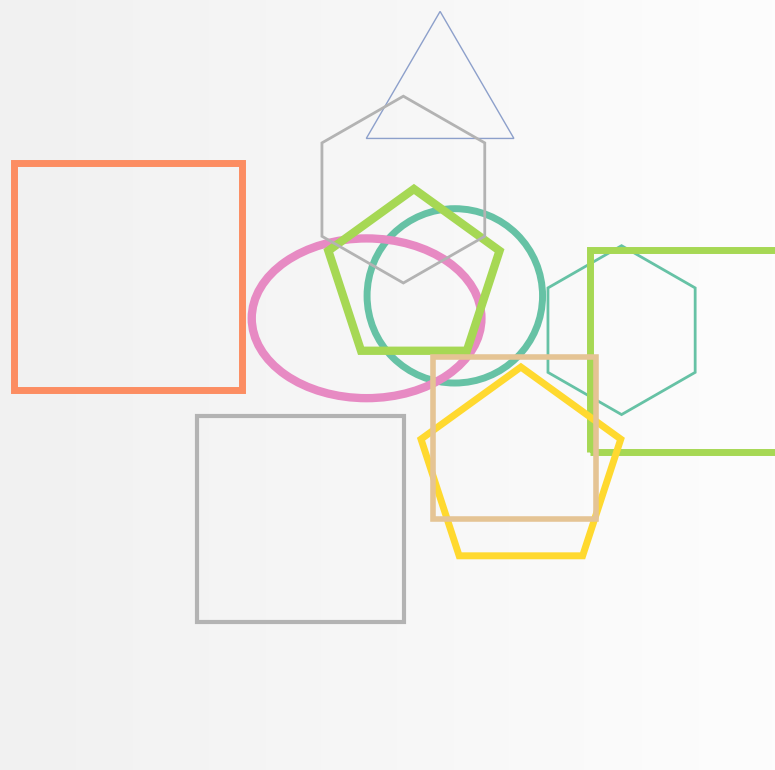[{"shape": "hexagon", "thickness": 1, "radius": 0.55, "center": [0.802, 0.571]}, {"shape": "circle", "thickness": 2.5, "radius": 0.57, "center": [0.587, 0.616]}, {"shape": "square", "thickness": 2.5, "radius": 0.74, "center": [0.165, 0.641]}, {"shape": "triangle", "thickness": 0.5, "radius": 0.55, "center": [0.568, 0.875]}, {"shape": "oval", "thickness": 3, "radius": 0.74, "center": [0.473, 0.587]}, {"shape": "square", "thickness": 2.5, "radius": 0.66, "center": [0.893, 0.544]}, {"shape": "pentagon", "thickness": 3, "radius": 0.58, "center": [0.534, 0.638]}, {"shape": "pentagon", "thickness": 2.5, "radius": 0.68, "center": [0.672, 0.388]}, {"shape": "square", "thickness": 2, "radius": 0.53, "center": [0.663, 0.431]}, {"shape": "hexagon", "thickness": 1, "radius": 0.61, "center": [0.52, 0.754]}, {"shape": "square", "thickness": 1.5, "radius": 0.67, "center": [0.387, 0.326]}]